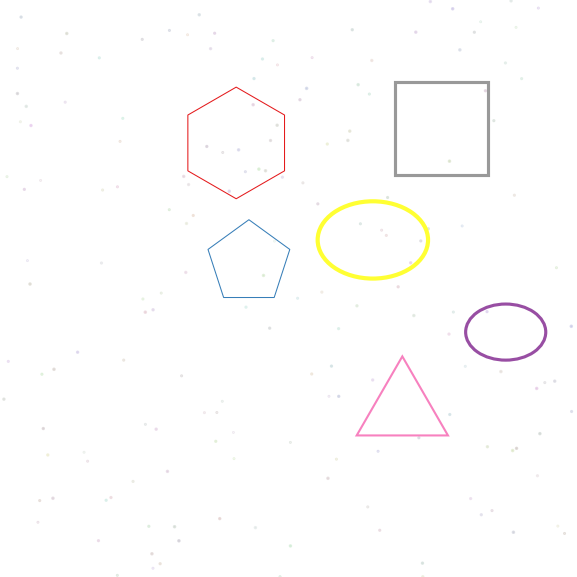[{"shape": "hexagon", "thickness": 0.5, "radius": 0.48, "center": [0.409, 0.752]}, {"shape": "pentagon", "thickness": 0.5, "radius": 0.37, "center": [0.431, 0.544]}, {"shape": "oval", "thickness": 1.5, "radius": 0.35, "center": [0.876, 0.424]}, {"shape": "oval", "thickness": 2, "radius": 0.48, "center": [0.646, 0.584]}, {"shape": "triangle", "thickness": 1, "radius": 0.46, "center": [0.697, 0.291]}, {"shape": "square", "thickness": 1.5, "radius": 0.4, "center": [0.764, 0.777]}]